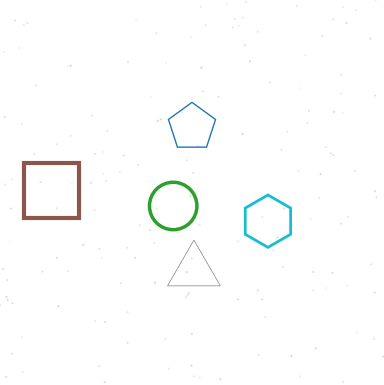[{"shape": "pentagon", "thickness": 1, "radius": 0.32, "center": [0.499, 0.67]}, {"shape": "circle", "thickness": 2.5, "radius": 0.31, "center": [0.45, 0.465]}, {"shape": "square", "thickness": 3, "radius": 0.36, "center": [0.135, 0.505]}, {"shape": "triangle", "thickness": 0.5, "radius": 0.4, "center": [0.504, 0.297]}, {"shape": "hexagon", "thickness": 2, "radius": 0.34, "center": [0.696, 0.425]}]